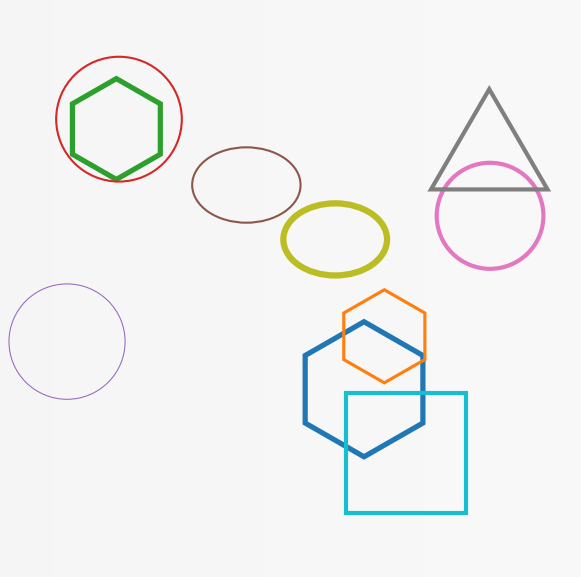[{"shape": "hexagon", "thickness": 2.5, "radius": 0.58, "center": [0.626, 0.325]}, {"shape": "hexagon", "thickness": 1.5, "radius": 0.4, "center": [0.661, 0.417]}, {"shape": "hexagon", "thickness": 2.5, "radius": 0.44, "center": [0.2, 0.776]}, {"shape": "circle", "thickness": 1, "radius": 0.54, "center": [0.205, 0.793]}, {"shape": "circle", "thickness": 0.5, "radius": 0.5, "center": [0.115, 0.408]}, {"shape": "oval", "thickness": 1, "radius": 0.47, "center": [0.424, 0.679]}, {"shape": "circle", "thickness": 2, "radius": 0.46, "center": [0.843, 0.625]}, {"shape": "triangle", "thickness": 2, "radius": 0.58, "center": [0.842, 0.729]}, {"shape": "oval", "thickness": 3, "radius": 0.45, "center": [0.577, 0.585]}, {"shape": "square", "thickness": 2, "radius": 0.52, "center": [0.699, 0.215]}]